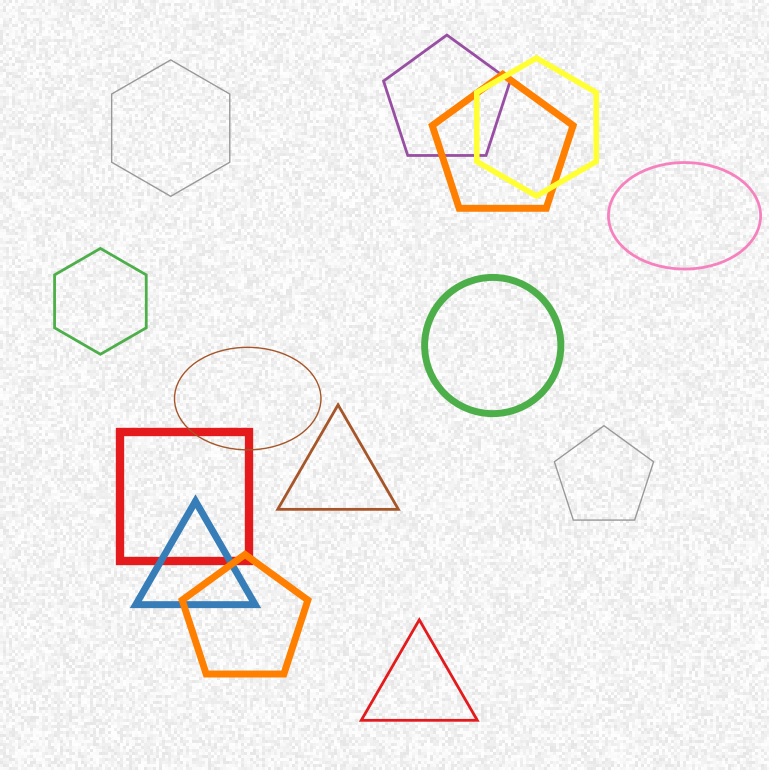[{"shape": "triangle", "thickness": 1, "radius": 0.44, "center": [0.545, 0.108]}, {"shape": "square", "thickness": 3, "radius": 0.42, "center": [0.24, 0.355]}, {"shape": "triangle", "thickness": 2.5, "radius": 0.45, "center": [0.254, 0.26]}, {"shape": "circle", "thickness": 2.5, "radius": 0.44, "center": [0.64, 0.551]}, {"shape": "hexagon", "thickness": 1, "radius": 0.34, "center": [0.13, 0.609]}, {"shape": "pentagon", "thickness": 1, "radius": 0.43, "center": [0.58, 0.868]}, {"shape": "pentagon", "thickness": 2.5, "radius": 0.48, "center": [0.653, 0.807]}, {"shape": "pentagon", "thickness": 2.5, "radius": 0.43, "center": [0.318, 0.194]}, {"shape": "hexagon", "thickness": 2, "radius": 0.45, "center": [0.697, 0.835]}, {"shape": "oval", "thickness": 0.5, "radius": 0.48, "center": [0.322, 0.482]}, {"shape": "triangle", "thickness": 1, "radius": 0.45, "center": [0.439, 0.384]}, {"shape": "oval", "thickness": 1, "radius": 0.49, "center": [0.889, 0.72]}, {"shape": "pentagon", "thickness": 0.5, "radius": 0.34, "center": [0.784, 0.379]}, {"shape": "hexagon", "thickness": 0.5, "radius": 0.44, "center": [0.222, 0.834]}]